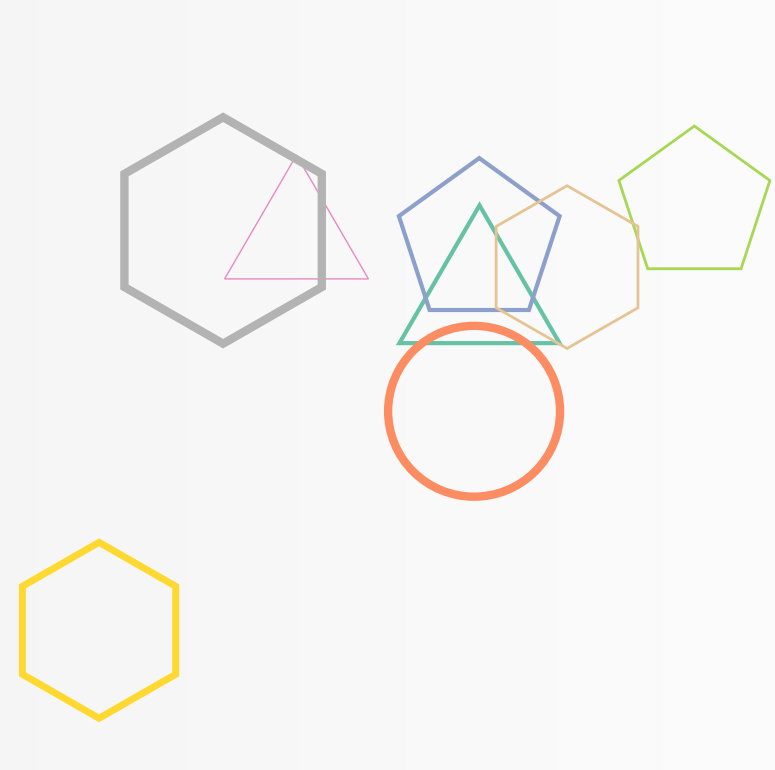[{"shape": "triangle", "thickness": 1.5, "radius": 0.6, "center": [0.619, 0.614]}, {"shape": "circle", "thickness": 3, "radius": 0.55, "center": [0.612, 0.466]}, {"shape": "pentagon", "thickness": 1.5, "radius": 0.55, "center": [0.618, 0.686]}, {"shape": "triangle", "thickness": 0.5, "radius": 0.54, "center": [0.383, 0.691]}, {"shape": "pentagon", "thickness": 1, "radius": 0.51, "center": [0.896, 0.734]}, {"shape": "hexagon", "thickness": 2.5, "radius": 0.57, "center": [0.128, 0.181]}, {"shape": "hexagon", "thickness": 1, "radius": 0.53, "center": [0.732, 0.653]}, {"shape": "hexagon", "thickness": 3, "radius": 0.74, "center": [0.288, 0.701]}]